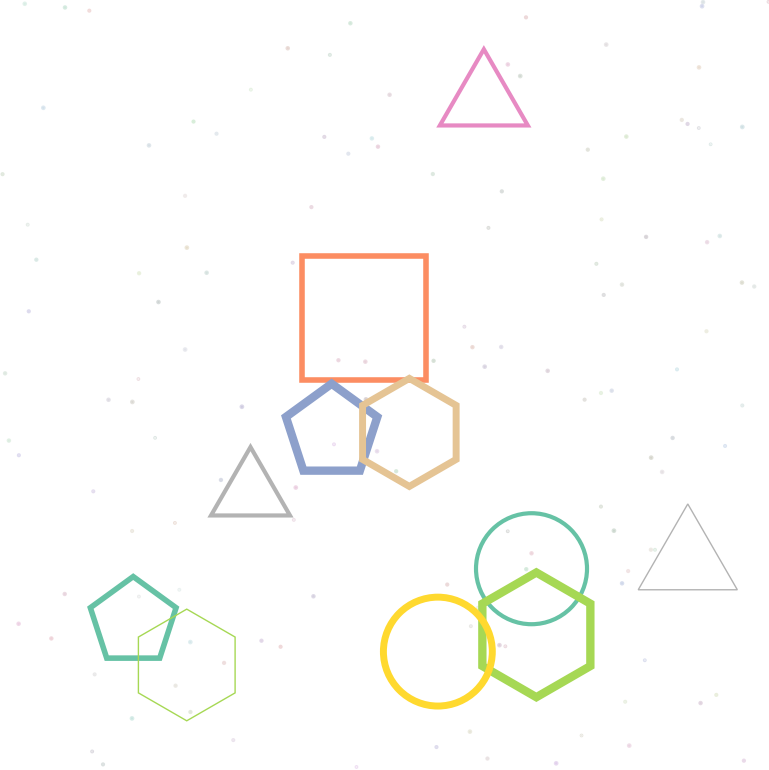[{"shape": "pentagon", "thickness": 2, "radius": 0.29, "center": [0.173, 0.193]}, {"shape": "circle", "thickness": 1.5, "radius": 0.36, "center": [0.69, 0.261]}, {"shape": "square", "thickness": 2, "radius": 0.4, "center": [0.473, 0.587]}, {"shape": "pentagon", "thickness": 3, "radius": 0.31, "center": [0.431, 0.439]}, {"shape": "triangle", "thickness": 1.5, "radius": 0.33, "center": [0.628, 0.87]}, {"shape": "hexagon", "thickness": 0.5, "radius": 0.36, "center": [0.243, 0.136]}, {"shape": "hexagon", "thickness": 3, "radius": 0.4, "center": [0.697, 0.176]}, {"shape": "circle", "thickness": 2.5, "radius": 0.35, "center": [0.569, 0.154]}, {"shape": "hexagon", "thickness": 2.5, "radius": 0.35, "center": [0.532, 0.438]}, {"shape": "triangle", "thickness": 1.5, "radius": 0.3, "center": [0.325, 0.36]}, {"shape": "triangle", "thickness": 0.5, "radius": 0.37, "center": [0.893, 0.271]}]